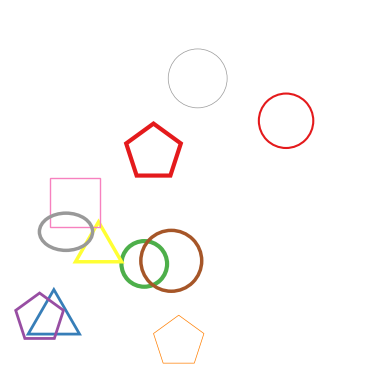[{"shape": "circle", "thickness": 1.5, "radius": 0.35, "center": [0.743, 0.686]}, {"shape": "pentagon", "thickness": 3, "radius": 0.37, "center": [0.399, 0.604]}, {"shape": "triangle", "thickness": 2, "radius": 0.39, "center": [0.14, 0.171]}, {"shape": "circle", "thickness": 3, "radius": 0.3, "center": [0.375, 0.315]}, {"shape": "pentagon", "thickness": 2, "radius": 0.33, "center": [0.103, 0.174]}, {"shape": "pentagon", "thickness": 0.5, "radius": 0.34, "center": [0.464, 0.112]}, {"shape": "triangle", "thickness": 2.5, "radius": 0.35, "center": [0.256, 0.355]}, {"shape": "circle", "thickness": 2.5, "radius": 0.4, "center": [0.445, 0.323]}, {"shape": "square", "thickness": 1, "radius": 0.32, "center": [0.195, 0.474]}, {"shape": "circle", "thickness": 0.5, "radius": 0.38, "center": [0.513, 0.796]}, {"shape": "oval", "thickness": 2.5, "radius": 0.35, "center": [0.171, 0.398]}]